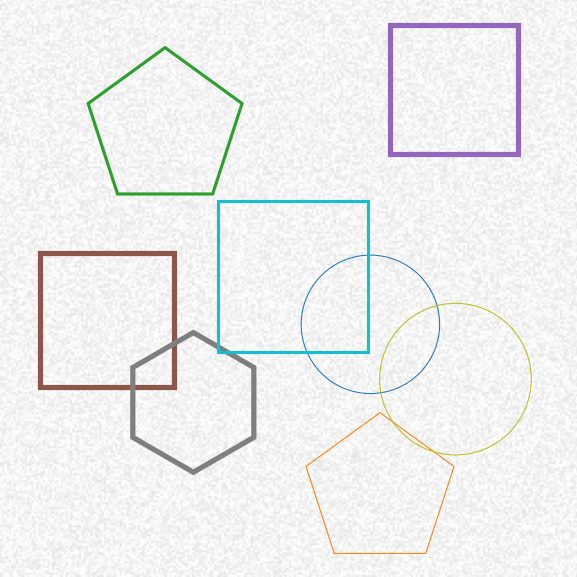[{"shape": "circle", "thickness": 0.5, "radius": 0.6, "center": [0.641, 0.438]}, {"shape": "pentagon", "thickness": 0.5, "radius": 0.67, "center": [0.658, 0.15]}, {"shape": "pentagon", "thickness": 1.5, "radius": 0.7, "center": [0.286, 0.777]}, {"shape": "square", "thickness": 2.5, "radius": 0.55, "center": [0.786, 0.844]}, {"shape": "square", "thickness": 2.5, "radius": 0.58, "center": [0.185, 0.445]}, {"shape": "hexagon", "thickness": 2.5, "radius": 0.6, "center": [0.335, 0.302]}, {"shape": "circle", "thickness": 0.5, "radius": 0.66, "center": [0.789, 0.343]}, {"shape": "square", "thickness": 1.5, "radius": 0.65, "center": [0.507, 0.521]}]